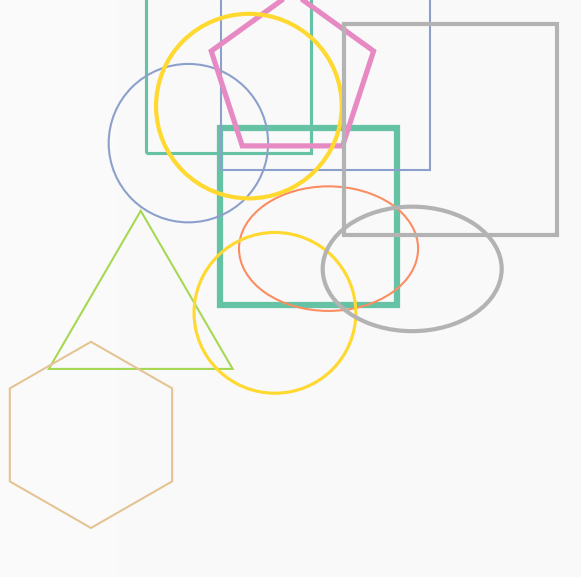[{"shape": "square", "thickness": 1.5, "radius": 0.71, "center": [0.393, 0.876]}, {"shape": "square", "thickness": 3, "radius": 0.76, "center": [0.531, 0.624]}, {"shape": "oval", "thickness": 1, "radius": 0.77, "center": [0.565, 0.569]}, {"shape": "square", "thickness": 1, "radius": 0.9, "center": [0.56, 0.884]}, {"shape": "circle", "thickness": 1, "radius": 0.69, "center": [0.324, 0.751]}, {"shape": "pentagon", "thickness": 2.5, "radius": 0.73, "center": [0.503, 0.865]}, {"shape": "triangle", "thickness": 1, "radius": 0.91, "center": [0.242, 0.452]}, {"shape": "circle", "thickness": 2, "radius": 0.8, "center": [0.428, 0.815]}, {"shape": "circle", "thickness": 1.5, "radius": 0.7, "center": [0.473, 0.457]}, {"shape": "hexagon", "thickness": 1, "radius": 0.81, "center": [0.157, 0.246]}, {"shape": "oval", "thickness": 2, "radius": 0.77, "center": [0.709, 0.533]}, {"shape": "square", "thickness": 2, "radius": 0.91, "center": [0.775, 0.775]}]